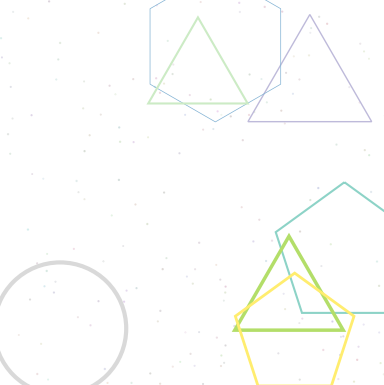[{"shape": "pentagon", "thickness": 1.5, "radius": 0.94, "center": [0.895, 0.339]}, {"shape": "triangle", "thickness": 1, "radius": 0.93, "center": [0.805, 0.777]}, {"shape": "hexagon", "thickness": 0.5, "radius": 0.98, "center": [0.559, 0.879]}, {"shape": "triangle", "thickness": 2.5, "radius": 0.81, "center": [0.751, 0.224]}, {"shape": "circle", "thickness": 3, "radius": 0.86, "center": [0.156, 0.147]}, {"shape": "triangle", "thickness": 1.5, "radius": 0.75, "center": [0.514, 0.806]}, {"shape": "pentagon", "thickness": 2, "radius": 0.81, "center": [0.765, 0.129]}]